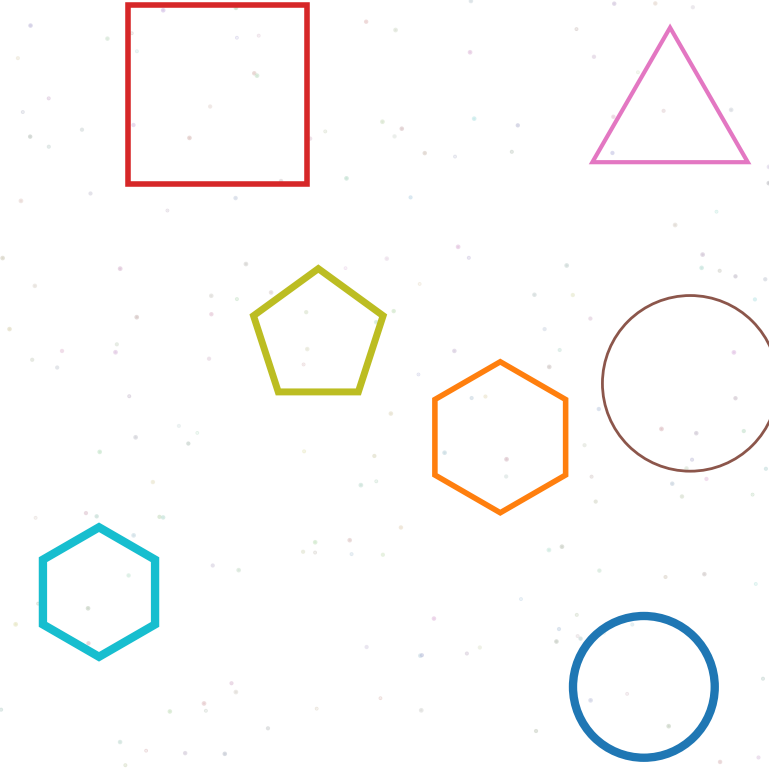[{"shape": "circle", "thickness": 3, "radius": 0.46, "center": [0.836, 0.108]}, {"shape": "hexagon", "thickness": 2, "radius": 0.49, "center": [0.65, 0.432]}, {"shape": "square", "thickness": 2, "radius": 0.58, "center": [0.282, 0.877]}, {"shape": "circle", "thickness": 1, "radius": 0.57, "center": [0.896, 0.502]}, {"shape": "triangle", "thickness": 1.5, "radius": 0.58, "center": [0.87, 0.848]}, {"shape": "pentagon", "thickness": 2.5, "radius": 0.44, "center": [0.413, 0.563]}, {"shape": "hexagon", "thickness": 3, "radius": 0.42, "center": [0.129, 0.231]}]